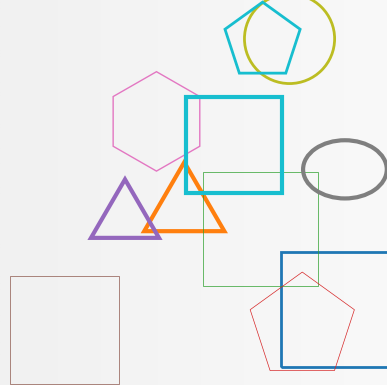[{"shape": "square", "thickness": 2, "radius": 0.74, "center": [0.875, 0.196]}, {"shape": "triangle", "thickness": 3, "radius": 0.6, "center": [0.476, 0.459]}, {"shape": "square", "thickness": 0.5, "radius": 0.74, "center": [0.672, 0.405]}, {"shape": "pentagon", "thickness": 0.5, "radius": 0.71, "center": [0.78, 0.152]}, {"shape": "triangle", "thickness": 3, "radius": 0.51, "center": [0.323, 0.433]}, {"shape": "square", "thickness": 0.5, "radius": 0.71, "center": [0.166, 0.143]}, {"shape": "hexagon", "thickness": 1, "radius": 0.65, "center": [0.404, 0.685]}, {"shape": "oval", "thickness": 3, "radius": 0.54, "center": [0.89, 0.56]}, {"shape": "circle", "thickness": 2, "radius": 0.58, "center": [0.747, 0.899]}, {"shape": "square", "thickness": 3, "radius": 0.62, "center": [0.604, 0.623]}, {"shape": "pentagon", "thickness": 2, "radius": 0.51, "center": [0.678, 0.893]}]